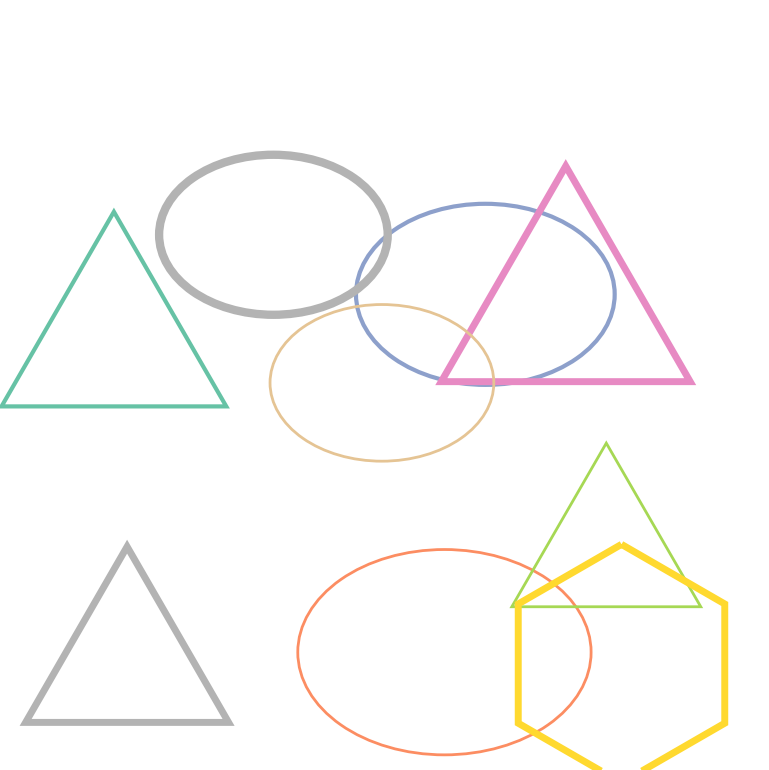[{"shape": "triangle", "thickness": 1.5, "radius": 0.84, "center": [0.148, 0.556]}, {"shape": "oval", "thickness": 1, "radius": 0.95, "center": [0.577, 0.153]}, {"shape": "oval", "thickness": 1.5, "radius": 0.84, "center": [0.63, 0.618]}, {"shape": "triangle", "thickness": 2.5, "radius": 0.93, "center": [0.735, 0.598]}, {"shape": "triangle", "thickness": 1, "radius": 0.71, "center": [0.787, 0.283]}, {"shape": "hexagon", "thickness": 2.5, "radius": 0.77, "center": [0.807, 0.138]}, {"shape": "oval", "thickness": 1, "radius": 0.73, "center": [0.496, 0.503]}, {"shape": "oval", "thickness": 3, "radius": 0.74, "center": [0.355, 0.695]}, {"shape": "triangle", "thickness": 2.5, "radius": 0.76, "center": [0.165, 0.138]}]